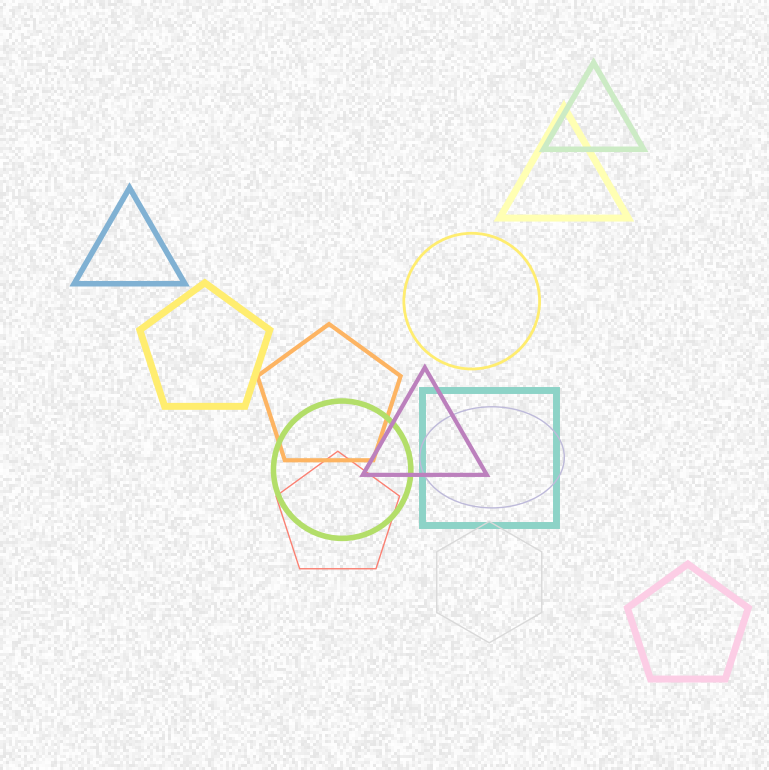[{"shape": "square", "thickness": 2.5, "radius": 0.44, "center": [0.635, 0.406]}, {"shape": "triangle", "thickness": 2.5, "radius": 0.48, "center": [0.732, 0.765]}, {"shape": "oval", "thickness": 0.5, "radius": 0.47, "center": [0.639, 0.406]}, {"shape": "pentagon", "thickness": 0.5, "radius": 0.42, "center": [0.439, 0.33]}, {"shape": "triangle", "thickness": 2, "radius": 0.42, "center": [0.168, 0.673]}, {"shape": "pentagon", "thickness": 1.5, "radius": 0.49, "center": [0.427, 0.481]}, {"shape": "circle", "thickness": 2, "radius": 0.45, "center": [0.444, 0.39]}, {"shape": "pentagon", "thickness": 2.5, "radius": 0.41, "center": [0.893, 0.185]}, {"shape": "hexagon", "thickness": 0.5, "radius": 0.39, "center": [0.635, 0.244]}, {"shape": "triangle", "thickness": 1.5, "radius": 0.46, "center": [0.552, 0.43]}, {"shape": "triangle", "thickness": 2, "radius": 0.37, "center": [0.771, 0.844]}, {"shape": "pentagon", "thickness": 2.5, "radius": 0.44, "center": [0.266, 0.544]}, {"shape": "circle", "thickness": 1, "radius": 0.44, "center": [0.613, 0.609]}]